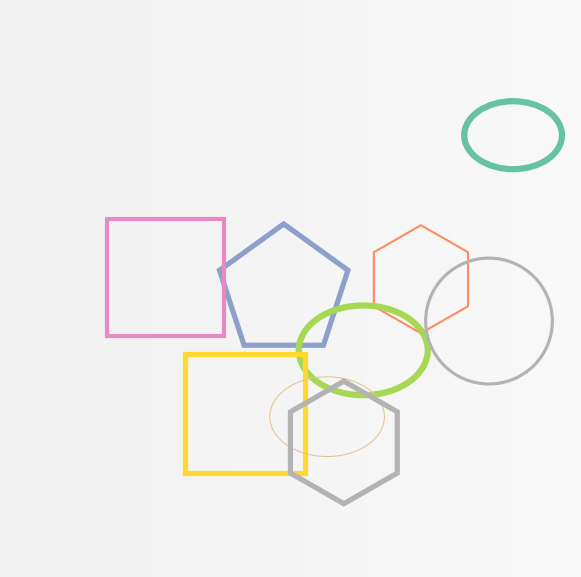[{"shape": "oval", "thickness": 3, "radius": 0.42, "center": [0.883, 0.765]}, {"shape": "hexagon", "thickness": 1, "radius": 0.47, "center": [0.724, 0.516]}, {"shape": "pentagon", "thickness": 2.5, "radius": 0.58, "center": [0.488, 0.495]}, {"shape": "square", "thickness": 2, "radius": 0.51, "center": [0.285, 0.518]}, {"shape": "oval", "thickness": 3, "radius": 0.55, "center": [0.625, 0.393]}, {"shape": "square", "thickness": 2.5, "radius": 0.51, "center": [0.421, 0.283]}, {"shape": "oval", "thickness": 0.5, "radius": 0.49, "center": [0.563, 0.278]}, {"shape": "hexagon", "thickness": 2.5, "radius": 0.53, "center": [0.592, 0.233]}, {"shape": "circle", "thickness": 1.5, "radius": 0.54, "center": [0.841, 0.443]}]